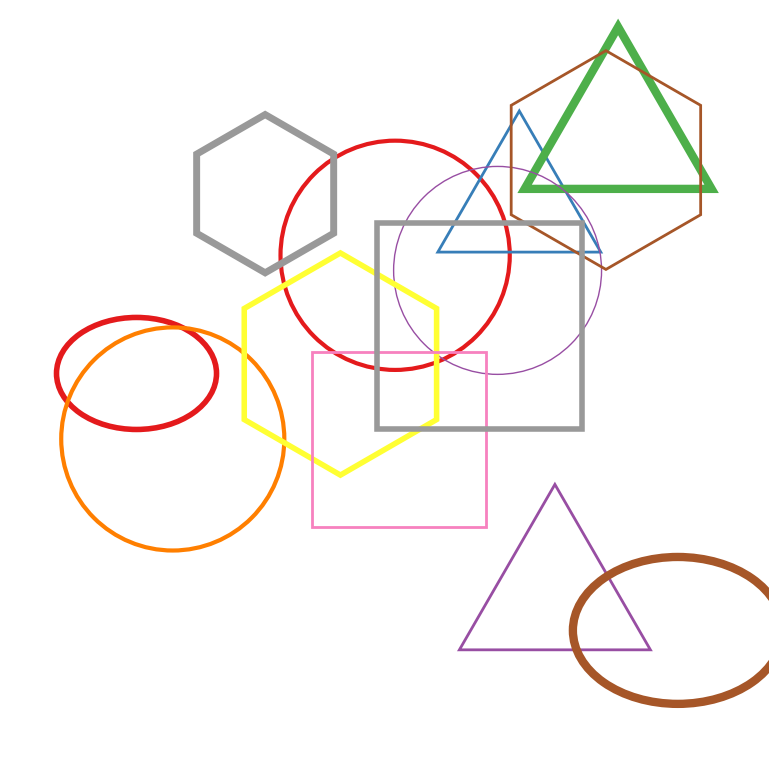[{"shape": "circle", "thickness": 1.5, "radius": 0.74, "center": [0.513, 0.668]}, {"shape": "oval", "thickness": 2, "radius": 0.52, "center": [0.177, 0.515]}, {"shape": "triangle", "thickness": 1, "radius": 0.61, "center": [0.674, 0.734]}, {"shape": "triangle", "thickness": 3, "radius": 0.7, "center": [0.803, 0.825]}, {"shape": "circle", "thickness": 0.5, "radius": 0.68, "center": [0.646, 0.649]}, {"shape": "triangle", "thickness": 1, "radius": 0.72, "center": [0.721, 0.228]}, {"shape": "circle", "thickness": 1.5, "radius": 0.72, "center": [0.224, 0.43]}, {"shape": "hexagon", "thickness": 2, "radius": 0.72, "center": [0.442, 0.527]}, {"shape": "oval", "thickness": 3, "radius": 0.68, "center": [0.88, 0.181]}, {"shape": "hexagon", "thickness": 1, "radius": 0.71, "center": [0.787, 0.792]}, {"shape": "square", "thickness": 1, "radius": 0.57, "center": [0.519, 0.429]}, {"shape": "square", "thickness": 2, "radius": 0.67, "center": [0.623, 0.576]}, {"shape": "hexagon", "thickness": 2.5, "radius": 0.51, "center": [0.344, 0.748]}]